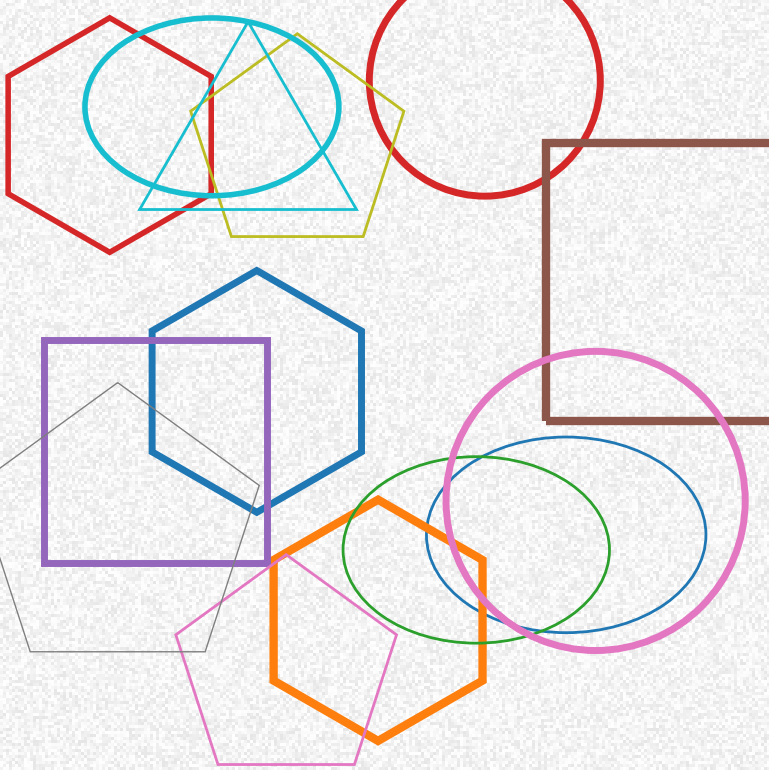[{"shape": "oval", "thickness": 1, "radius": 0.91, "center": [0.735, 0.305]}, {"shape": "hexagon", "thickness": 2.5, "radius": 0.79, "center": [0.334, 0.492]}, {"shape": "hexagon", "thickness": 3, "radius": 0.78, "center": [0.491, 0.194]}, {"shape": "oval", "thickness": 1, "radius": 0.86, "center": [0.619, 0.286]}, {"shape": "circle", "thickness": 2.5, "radius": 0.75, "center": [0.63, 0.895]}, {"shape": "hexagon", "thickness": 2, "radius": 0.76, "center": [0.142, 0.825]}, {"shape": "square", "thickness": 2.5, "radius": 0.72, "center": [0.202, 0.414]}, {"shape": "square", "thickness": 3, "radius": 0.9, "center": [0.89, 0.634]}, {"shape": "pentagon", "thickness": 1, "radius": 0.75, "center": [0.372, 0.129]}, {"shape": "circle", "thickness": 2.5, "radius": 0.97, "center": [0.774, 0.349]}, {"shape": "pentagon", "thickness": 0.5, "radius": 0.97, "center": [0.153, 0.31]}, {"shape": "pentagon", "thickness": 1, "radius": 0.73, "center": [0.386, 0.811]}, {"shape": "oval", "thickness": 2, "radius": 0.82, "center": [0.275, 0.861]}, {"shape": "triangle", "thickness": 1, "radius": 0.81, "center": [0.322, 0.809]}]